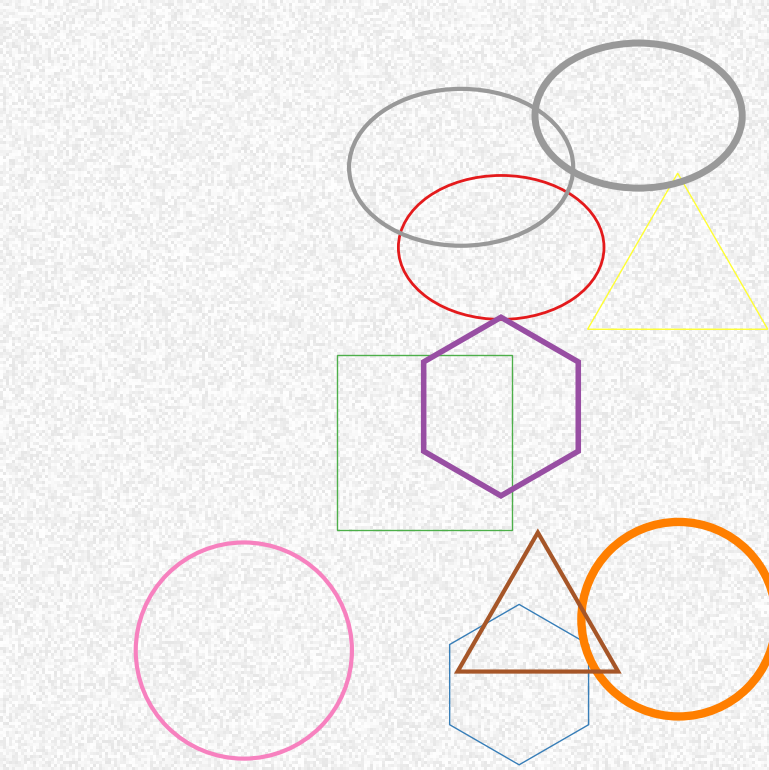[{"shape": "oval", "thickness": 1, "radius": 0.67, "center": [0.651, 0.679]}, {"shape": "hexagon", "thickness": 0.5, "radius": 0.52, "center": [0.674, 0.111]}, {"shape": "square", "thickness": 0.5, "radius": 0.57, "center": [0.551, 0.425]}, {"shape": "hexagon", "thickness": 2, "radius": 0.58, "center": [0.651, 0.472]}, {"shape": "circle", "thickness": 3, "radius": 0.63, "center": [0.881, 0.196]}, {"shape": "triangle", "thickness": 0.5, "radius": 0.68, "center": [0.88, 0.64]}, {"shape": "triangle", "thickness": 1.5, "radius": 0.6, "center": [0.699, 0.188]}, {"shape": "circle", "thickness": 1.5, "radius": 0.7, "center": [0.317, 0.155]}, {"shape": "oval", "thickness": 2.5, "radius": 0.67, "center": [0.829, 0.85]}, {"shape": "oval", "thickness": 1.5, "radius": 0.73, "center": [0.599, 0.783]}]